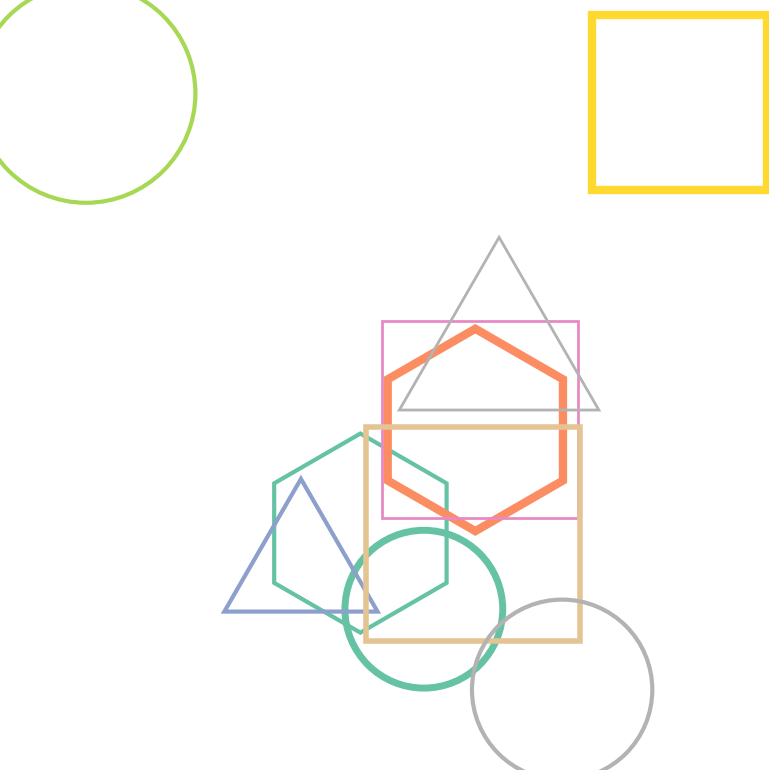[{"shape": "circle", "thickness": 2.5, "radius": 0.51, "center": [0.55, 0.209]}, {"shape": "hexagon", "thickness": 1.5, "radius": 0.65, "center": [0.468, 0.308]}, {"shape": "hexagon", "thickness": 3, "radius": 0.66, "center": [0.617, 0.442]}, {"shape": "triangle", "thickness": 1.5, "radius": 0.57, "center": [0.391, 0.263]}, {"shape": "square", "thickness": 1, "radius": 0.64, "center": [0.623, 0.455]}, {"shape": "circle", "thickness": 1.5, "radius": 0.71, "center": [0.112, 0.879]}, {"shape": "square", "thickness": 3, "radius": 0.57, "center": [0.883, 0.867]}, {"shape": "square", "thickness": 2, "radius": 0.69, "center": [0.615, 0.307]}, {"shape": "triangle", "thickness": 1, "radius": 0.75, "center": [0.648, 0.542]}, {"shape": "circle", "thickness": 1.5, "radius": 0.59, "center": [0.73, 0.104]}]